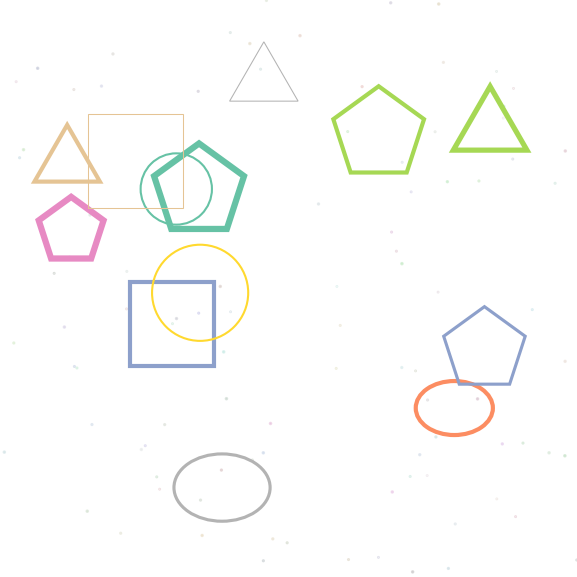[{"shape": "circle", "thickness": 1, "radius": 0.31, "center": [0.305, 0.672]}, {"shape": "pentagon", "thickness": 3, "radius": 0.41, "center": [0.345, 0.669]}, {"shape": "oval", "thickness": 2, "radius": 0.33, "center": [0.787, 0.293]}, {"shape": "square", "thickness": 2, "radius": 0.36, "center": [0.298, 0.438]}, {"shape": "pentagon", "thickness": 1.5, "radius": 0.37, "center": [0.839, 0.394]}, {"shape": "pentagon", "thickness": 3, "radius": 0.3, "center": [0.123, 0.599]}, {"shape": "triangle", "thickness": 2.5, "radius": 0.37, "center": [0.849, 0.776]}, {"shape": "pentagon", "thickness": 2, "radius": 0.41, "center": [0.656, 0.767]}, {"shape": "circle", "thickness": 1, "radius": 0.42, "center": [0.347, 0.492]}, {"shape": "triangle", "thickness": 2, "radius": 0.33, "center": [0.116, 0.717]}, {"shape": "square", "thickness": 0.5, "radius": 0.41, "center": [0.234, 0.72]}, {"shape": "oval", "thickness": 1.5, "radius": 0.42, "center": [0.384, 0.155]}, {"shape": "triangle", "thickness": 0.5, "radius": 0.34, "center": [0.457, 0.858]}]